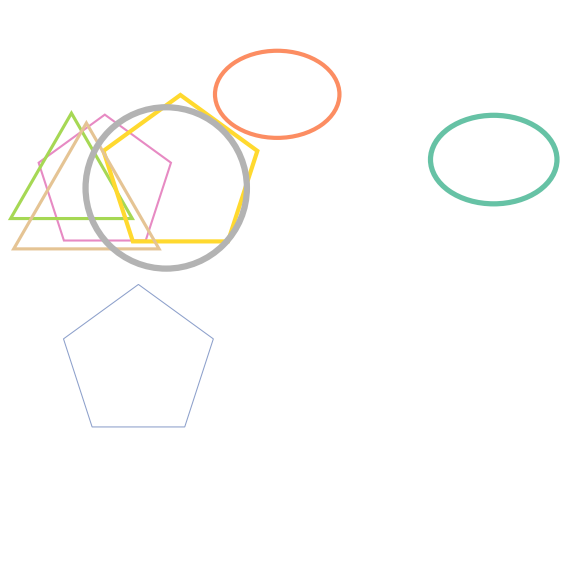[{"shape": "oval", "thickness": 2.5, "radius": 0.55, "center": [0.855, 0.723]}, {"shape": "oval", "thickness": 2, "radius": 0.54, "center": [0.48, 0.836]}, {"shape": "pentagon", "thickness": 0.5, "radius": 0.68, "center": [0.24, 0.37]}, {"shape": "pentagon", "thickness": 1, "radius": 0.6, "center": [0.181, 0.68]}, {"shape": "triangle", "thickness": 1.5, "radius": 0.61, "center": [0.124, 0.682]}, {"shape": "pentagon", "thickness": 2, "radius": 0.7, "center": [0.312, 0.694]}, {"shape": "triangle", "thickness": 1.5, "radius": 0.73, "center": [0.15, 0.641]}, {"shape": "circle", "thickness": 3, "radius": 0.7, "center": [0.288, 0.674]}]